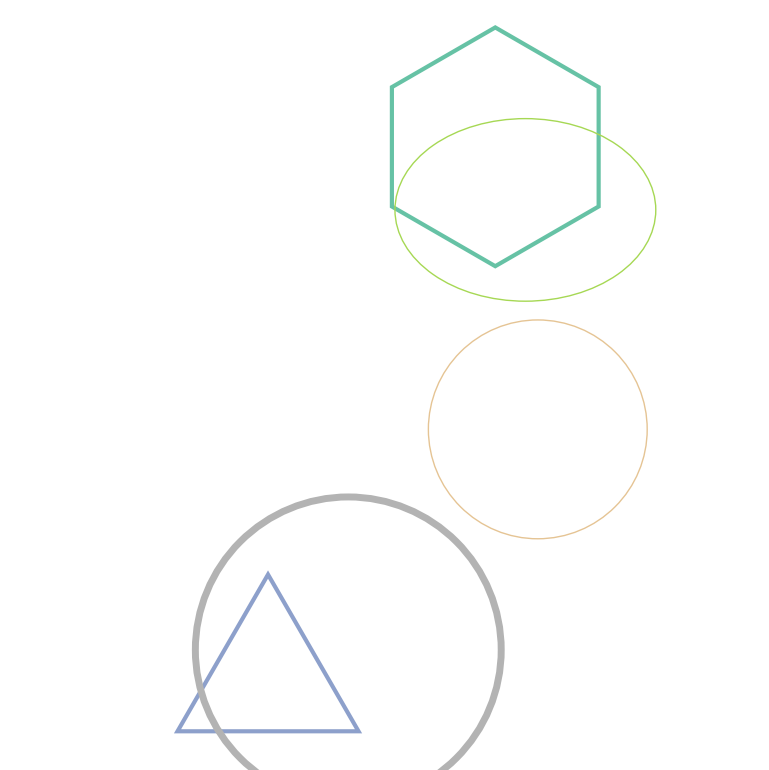[{"shape": "hexagon", "thickness": 1.5, "radius": 0.78, "center": [0.643, 0.809]}, {"shape": "triangle", "thickness": 1.5, "radius": 0.68, "center": [0.348, 0.118]}, {"shape": "oval", "thickness": 0.5, "radius": 0.85, "center": [0.682, 0.727]}, {"shape": "circle", "thickness": 0.5, "radius": 0.71, "center": [0.698, 0.442]}, {"shape": "circle", "thickness": 2.5, "radius": 0.99, "center": [0.452, 0.156]}]